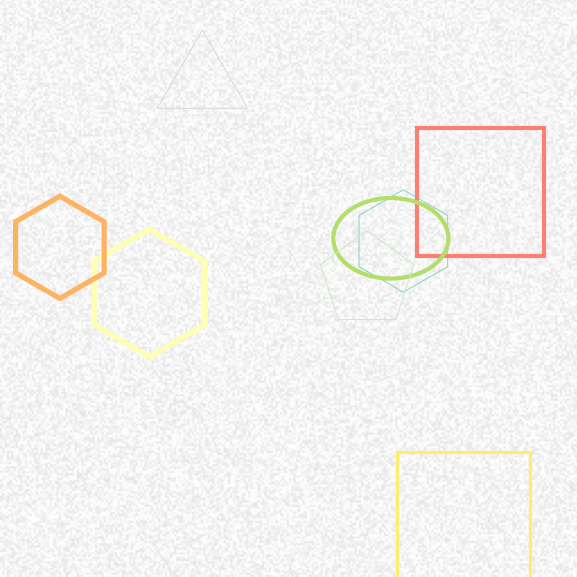[{"shape": "hexagon", "thickness": 0.5, "radius": 0.44, "center": [0.698, 0.582]}, {"shape": "hexagon", "thickness": 2.5, "radius": 0.55, "center": [0.259, 0.492]}, {"shape": "square", "thickness": 2, "radius": 0.55, "center": [0.832, 0.667]}, {"shape": "hexagon", "thickness": 2.5, "radius": 0.44, "center": [0.104, 0.571]}, {"shape": "oval", "thickness": 2, "radius": 0.5, "center": [0.677, 0.586]}, {"shape": "triangle", "thickness": 0.5, "radius": 0.45, "center": [0.351, 0.857]}, {"shape": "pentagon", "thickness": 0.5, "radius": 0.43, "center": [0.636, 0.515]}, {"shape": "square", "thickness": 1.5, "radius": 0.58, "center": [0.802, 0.101]}]